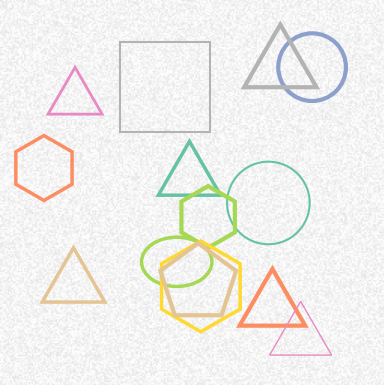[{"shape": "circle", "thickness": 1.5, "radius": 0.54, "center": [0.697, 0.473]}, {"shape": "triangle", "thickness": 2.5, "radius": 0.47, "center": [0.492, 0.54]}, {"shape": "hexagon", "thickness": 2.5, "radius": 0.42, "center": [0.114, 0.564]}, {"shape": "triangle", "thickness": 3, "radius": 0.49, "center": [0.708, 0.203]}, {"shape": "circle", "thickness": 3, "radius": 0.44, "center": [0.811, 0.826]}, {"shape": "triangle", "thickness": 2, "radius": 0.41, "center": [0.195, 0.744]}, {"shape": "triangle", "thickness": 1, "radius": 0.46, "center": [0.781, 0.124]}, {"shape": "hexagon", "thickness": 3, "radius": 0.4, "center": [0.541, 0.437]}, {"shape": "oval", "thickness": 2.5, "radius": 0.46, "center": [0.459, 0.32]}, {"shape": "hexagon", "thickness": 2.5, "radius": 0.59, "center": [0.522, 0.256]}, {"shape": "pentagon", "thickness": 3, "radius": 0.52, "center": [0.515, 0.265]}, {"shape": "triangle", "thickness": 2.5, "radius": 0.47, "center": [0.191, 0.262]}, {"shape": "triangle", "thickness": 3, "radius": 0.54, "center": [0.728, 0.828]}, {"shape": "square", "thickness": 1.5, "radius": 0.58, "center": [0.429, 0.774]}]